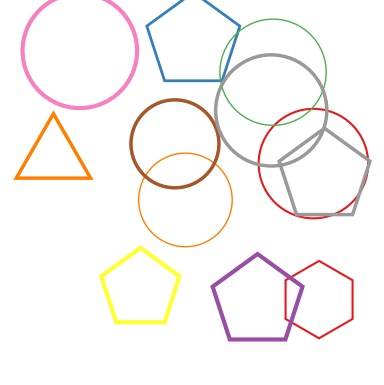[{"shape": "hexagon", "thickness": 1.5, "radius": 0.5, "center": [0.829, 0.222]}, {"shape": "circle", "thickness": 1.5, "radius": 0.71, "center": [0.814, 0.575]}, {"shape": "pentagon", "thickness": 2, "radius": 0.64, "center": [0.502, 0.893]}, {"shape": "circle", "thickness": 1, "radius": 0.69, "center": [0.709, 0.812]}, {"shape": "pentagon", "thickness": 3, "radius": 0.61, "center": [0.669, 0.218]}, {"shape": "triangle", "thickness": 2.5, "radius": 0.56, "center": [0.139, 0.593]}, {"shape": "circle", "thickness": 1, "radius": 0.61, "center": [0.482, 0.481]}, {"shape": "pentagon", "thickness": 3, "radius": 0.53, "center": [0.365, 0.249]}, {"shape": "circle", "thickness": 2.5, "radius": 0.57, "center": [0.454, 0.626]}, {"shape": "circle", "thickness": 3, "radius": 0.74, "center": [0.207, 0.868]}, {"shape": "circle", "thickness": 2.5, "radius": 0.72, "center": [0.705, 0.713]}, {"shape": "pentagon", "thickness": 2.5, "radius": 0.62, "center": [0.843, 0.543]}]